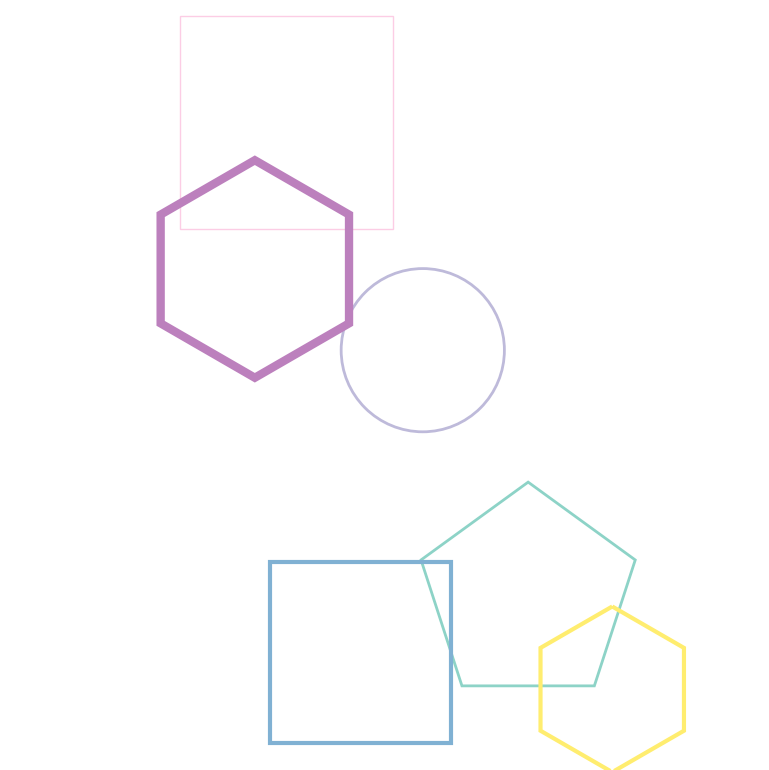[{"shape": "pentagon", "thickness": 1, "radius": 0.73, "center": [0.686, 0.228]}, {"shape": "circle", "thickness": 1, "radius": 0.53, "center": [0.549, 0.545]}, {"shape": "square", "thickness": 1.5, "radius": 0.59, "center": [0.469, 0.153]}, {"shape": "square", "thickness": 0.5, "radius": 0.69, "center": [0.372, 0.841]}, {"shape": "hexagon", "thickness": 3, "radius": 0.71, "center": [0.331, 0.651]}, {"shape": "hexagon", "thickness": 1.5, "radius": 0.54, "center": [0.795, 0.105]}]